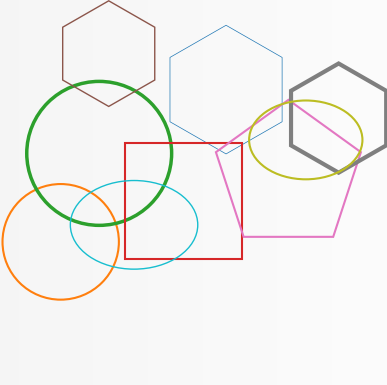[{"shape": "hexagon", "thickness": 0.5, "radius": 0.84, "center": [0.583, 0.767]}, {"shape": "circle", "thickness": 1.5, "radius": 0.75, "center": [0.157, 0.372]}, {"shape": "circle", "thickness": 2.5, "radius": 0.93, "center": [0.256, 0.602]}, {"shape": "square", "thickness": 1.5, "radius": 0.76, "center": [0.473, 0.478]}, {"shape": "hexagon", "thickness": 1, "radius": 0.69, "center": [0.281, 0.861]}, {"shape": "pentagon", "thickness": 1.5, "radius": 0.98, "center": [0.744, 0.544]}, {"shape": "hexagon", "thickness": 3, "radius": 0.71, "center": [0.874, 0.693]}, {"shape": "oval", "thickness": 1.5, "radius": 0.73, "center": [0.789, 0.637]}, {"shape": "oval", "thickness": 1, "radius": 0.82, "center": [0.346, 0.416]}]